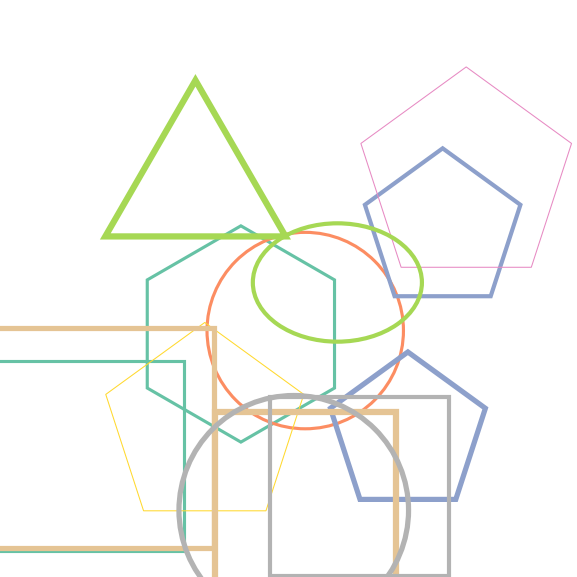[{"shape": "hexagon", "thickness": 1.5, "radius": 0.94, "center": [0.417, 0.421]}, {"shape": "square", "thickness": 1.5, "radius": 0.82, "center": [0.155, 0.209]}, {"shape": "circle", "thickness": 1.5, "radius": 0.85, "center": [0.529, 0.427]}, {"shape": "pentagon", "thickness": 2.5, "radius": 0.71, "center": [0.706, 0.249]}, {"shape": "pentagon", "thickness": 2, "radius": 0.71, "center": [0.766, 0.601]}, {"shape": "pentagon", "thickness": 0.5, "radius": 0.96, "center": [0.807, 0.691]}, {"shape": "oval", "thickness": 2, "radius": 0.73, "center": [0.584, 0.51]}, {"shape": "triangle", "thickness": 3, "radius": 0.9, "center": [0.338, 0.68]}, {"shape": "pentagon", "thickness": 0.5, "radius": 0.9, "center": [0.355, 0.26]}, {"shape": "square", "thickness": 3, "radius": 0.78, "center": [0.529, 0.129]}, {"shape": "square", "thickness": 2.5, "radius": 0.95, "center": [0.18, 0.241]}, {"shape": "square", "thickness": 2, "radius": 0.77, "center": [0.622, 0.157]}, {"shape": "circle", "thickness": 2.5, "radius": 0.99, "center": [0.509, 0.116]}]